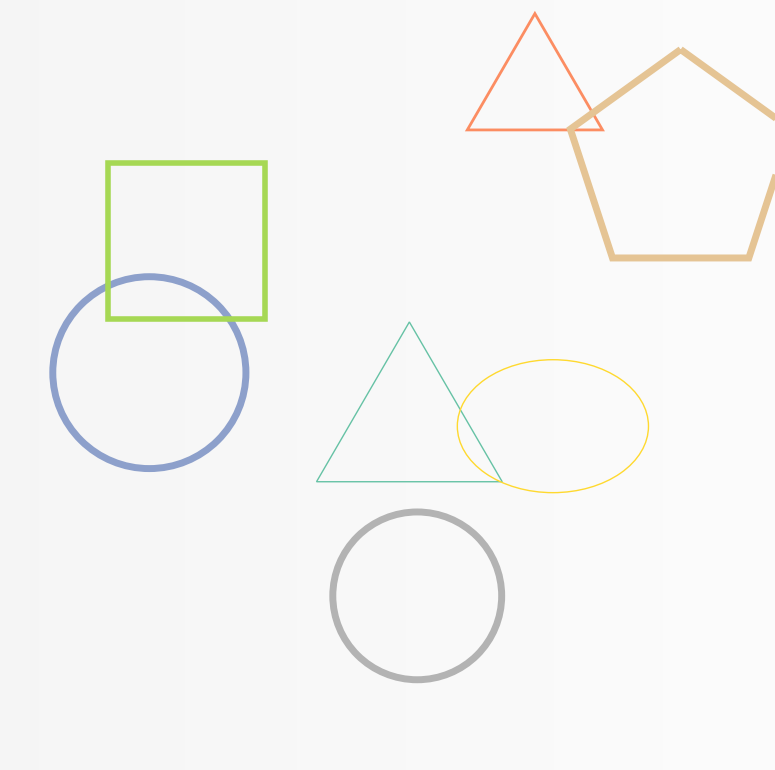[{"shape": "triangle", "thickness": 0.5, "radius": 0.69, "center": [0.528, 0.444]}, {"shape": "triangle", "thickness": 1, "radius": 0.5, "center": [0.69, 0.882]}, {"shape": "circle", "thickness": 2.5, "radius": 0.62, "center": [0.193, 0.516]}, {"shape": "square", "thickness": 2, "radius": 0.51, "center": [0.241, 0.687]}, {"shape": "oval", "thickness": 0.5, "radius": 0.62, "center": [0.713, 0.447]}, {"shape": "pentagon", "thickness": 2.5, "radius": 0.75, "center": [0.878, 0.786]}, {"shape": "circle", "thickness": 2.5, "radius": 0.54, "center": [0.538, 0.226]}]